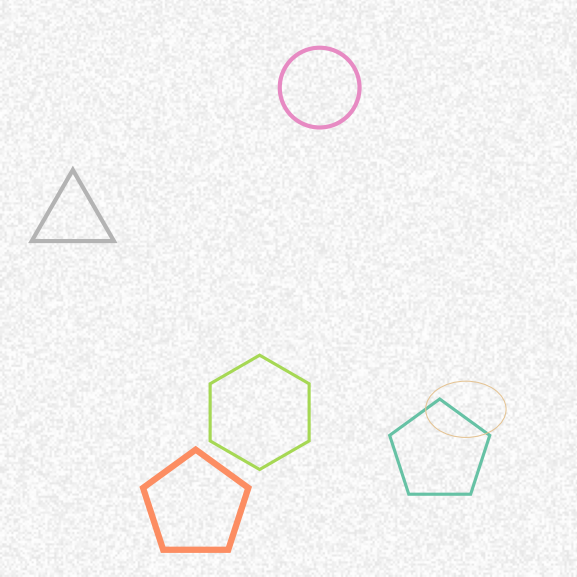[{"shape": "pentagon", "thickness": 1.5, "radius": 0.46, "center": [0.761, 0.217]}, {"shape": "pentagon", "thickness": 3, "radius": 0.48, "center": [0.339, 0.125]}, {"shape": "circle", "thickness": 2, "radius": 0.35, "center": [0.553, 0.847]}, {"shape": "hexagon", "thickness": 1.5, "radius": 0.49, "center": [0.45, 0.285]}, {"shape": "oval", "thickness": 0.5, "radius": 0.35, "center": [0.807, 0.29]}, {"shape": "triangle", "thickness": 2, "radius": 0.41, "center": [0.126, 0.623]}]